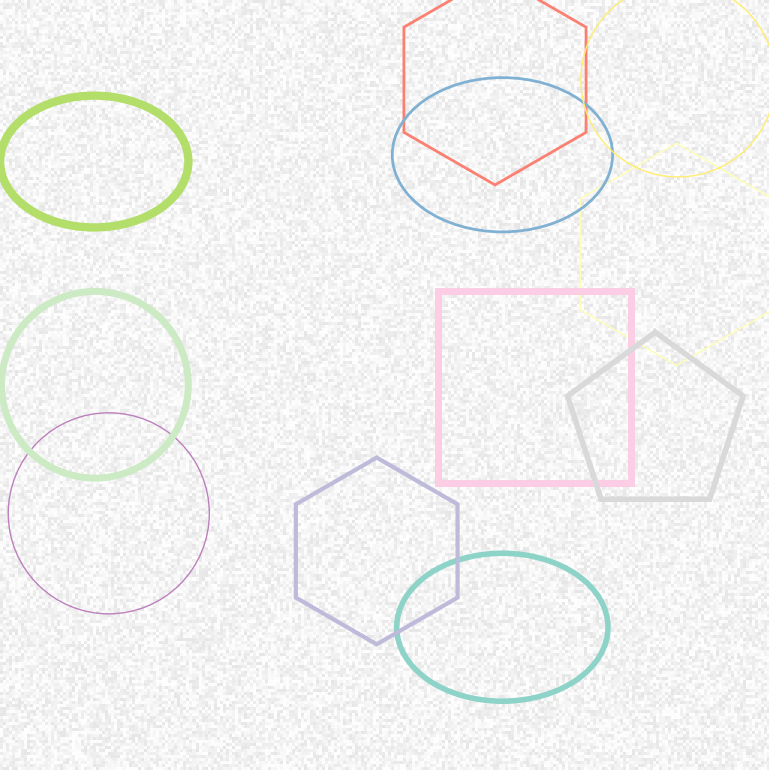[{"shape": "oval", "thickness": 2, "radius": 0.69, "center": [0.652, 0.185]}, {"shape": "hexagon", "thickness": 0.5, "radius": 0.72, "center": [0.879, 0.67]}, {"shape": "hexagon", "thickness": 1.5, "radius": 0.61, "center": [0.489, 0.285]}, {"shape": "hexagon", "thickness": 1, "radius": 0.68, "center": [0.643, 0.896]}, {"shape": "oval", "thickness": 1, "radius": 0.72, "center": [0.652, 0.799]}, {"shape": "oval", "thickness": 3, "radius": 0.61, "center": [0.122, 0.79]}, {"shape": "square", "thickness": 2.5, "radius": 0.63, "center": [0.694, 0.498]}, {"shape": "pentagon", "thickness": 2, "radius": 0.6, "center": [0.851, 0.449]}, {"shape": "circle", "thickness": 0.5, "radius": 0.65, "center": [0.141, 0.333]}, {"shape": "circle", "thickness": 2.5, "radius": 0.61, "center": [0.123, 0.5]}, {"shape": "circle", "thickness": 0.5, "radius": 0.63, "center": [0.881, 0.896]}]